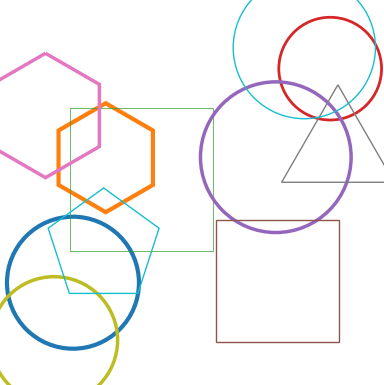[{"shape": "circle", "thickness": 3, "radius": 0.86, "center": [0.19, 0.266]}, {"shape": "hexagon", "thickness": 3, "radius": 0.71, "center": [0.275, 0.59]}, {"shape": "square", "thickness": 0.5, "radius": 0.92, "center": [0.367, 0.533]}, {"shape": "circle", "thickness": 2, "radius": 0.67, "center": [0.858, 0.822]}, {"shape": "circle", "thickness": 2.5, "radius": 0.98, "center": [0.716, 0.592]}, {"shape": "square", "thickness": 1, "radius": 0.79, "center": [0.721, 0.27]}, {"shape": "hexagon", "thickness": 2.5, "radius": 0.81, "center": [0.118, 0.7]}, {"shape": "triangle", "thickness": 1, "radius": 0.84, "center": [0.878, 0.611]}, {"shape": "circle", "thickness": 2.5, "radius": 0.82, "center": [0.141, 0.116]}, {"shape": "circle", "thickness": 1, "radius": 0.92, "center": [0.79, 0.876]}, {"shape": "pentagon", "thickness": 1, "radius": 0.76, "center": [0.269, 0.36]}]